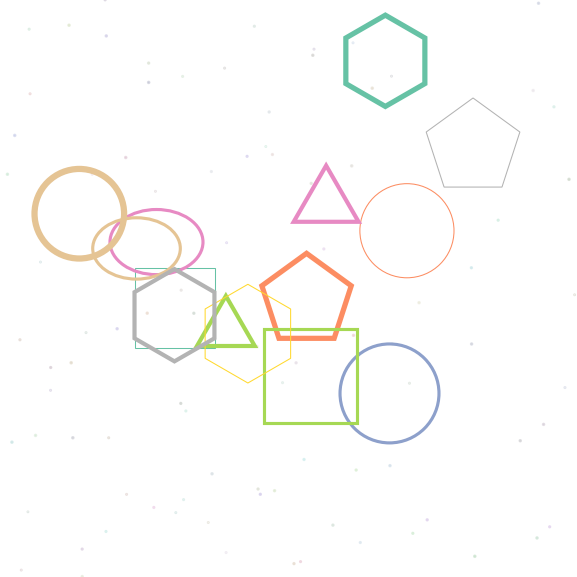[{"shape": "hexagon", "thickness": 2.5, "radius": 0.4, "center": [0.667, 0.894]}, {"shape": "square", "thickness": 0.5, "radius": 0.35, "center": [0.303, 0.466]}, {"shape": "circle", "thickness": 0.5, "radius": 0.41, "center": [0.705, 0.6]}, {"shape": "pentagon", "thickness": 2.5, "radius": 0.41, "center": [0.531, 0.479]}, {"shape": "circle", "thickness": 1.5, "radius": 0.43, "center": [0.674, 0.318]}, {"shape": "oval", "thickness": 1.5, "radius": 0.4, "center": [0.271, 0.58]}, {"shape": "triangle", "thickness": 2, "radius": 0.32, "center": [0.565, 0.648]}, {"shape": "square", "thickness": 1.5, "radius": 0.4, "center": [0.538, 0.348]}, {"shape": "triangle", "thickness": 2, "radius": 0.29, "center": [0.391, 0.429]}, {"shape": "hexagon", "thickness": 0.5, "radius": 0.43, "center": [0.429, 0.421]}, {"shape": "oval", "thickness": 1.5, "radius": 0.38, "center": [0.236, 0.569]}, {"shape": "circle", "thickness": 3, "radius": 0.39, "center": [0.137, 0.629]}, {"shape": "hexagon", "thickness": 2, "radius": 0.4, "center": [0.302, 0.453]}, {"shape": "pentagon", "thickness": 0.5, "radius": 0.43, "center": [0.819, 0.744]}]